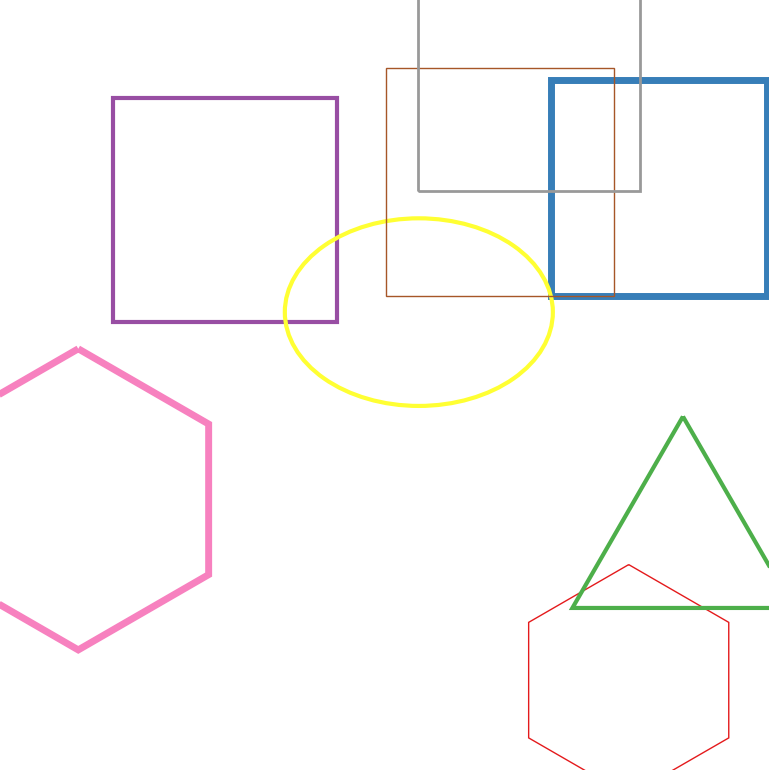[{"shape": "hexagon", "thickness": 0.5, "radius": 0.75, "center": [0.817, 0.117]}, {"shape": "square", "thickness": 2.5, "radius": 0.7, "center": [0.856, 0.756]}, {"shape": "triangle", "thickness": 1.5, "radius": 0.83, "center": [0.887, 0.293]}, {"shape": "square", "thickness": 1.5, "radius": 0.73, "center": [0.293, 0.727]}, {"shape": "oval", "thickness": 1.5, "radius": 0.87, "center": [0.544, 0.595]}, {"shape": "square", "thickness": 0.5, "radius": 0.74, "center": [0.649, 0.764]}, {"shape": "hexagon", "thickness": 2.5, "radius": 0.98, "center": [0.102, 0.352]}, {"shape": "square", "thickness": 1, "radius": 0.72, "center": [0.687, 0.897]}]